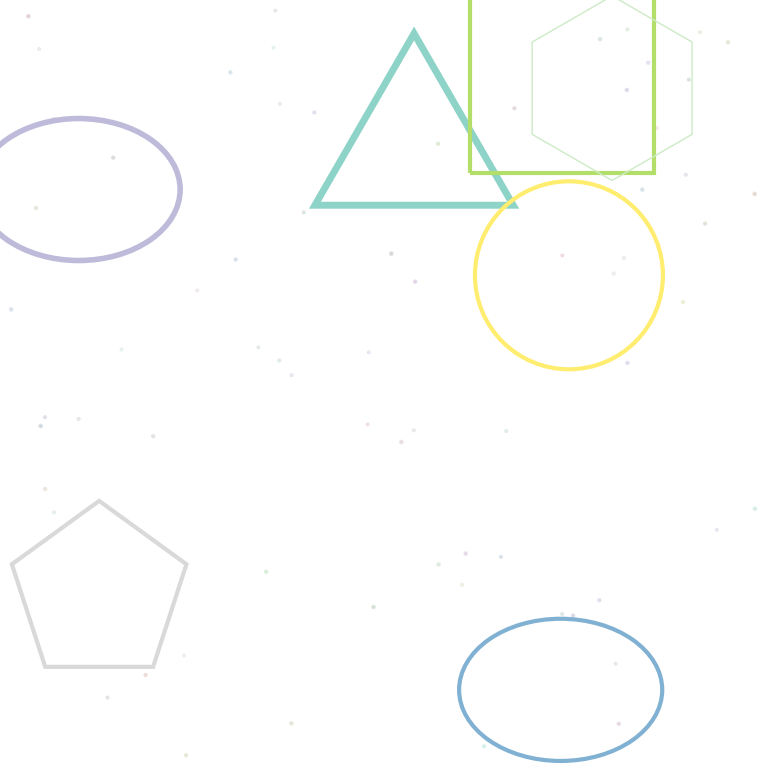[{"shape": "triangle", "thickness": 2.5, "radius": 0.74, "center": [0.538, 0.808]}, {"shape": "oval", "thickness": 2, "radius": 0.66, "center": [0.102, 0.754]}, {"shape": "oval", "thickness": 1.5, "radius": 0.66, "center": [0.728, 0.104]}, {"shape": "square", "thickness": 1.5, "radius": 0.6, "center": [0.73, 0.895]}, {"shape": "pentagon", "thickness": 1.5, "radius": 0.6, "center": [0.129, 0.23]}, {"shape": "hexagon", "thickness": 0.5, "radius": 0.6, "center": [0.795, 0.885]}, {"shape": "circle", "thickness": 1.5, "radius": 0.61, "center": [0.739, 0.642]}]